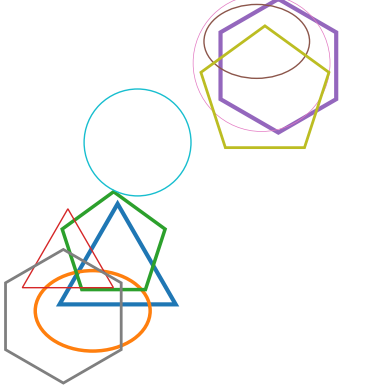[{"shape": "triangle", "thickness": 3, "radius": 0.87, "center": [0.305, 0.296]}, {"shape": "oval", "thickness": 2.5, "radius": 0.75, "center": [0.241, 0.193]}, {"shape": "pentagon", "thickness": 2.5, "radius": 0.7, "center": [0.295, 0.361]}, {"shape": "triangle", "thickness": 1, "radius": 0.68, "center": [0.176, 0.321]}, {"shape": "hexagon", "thickness": 3, "radius": 0.87, "center": [0.723, 0.829]}, {"shape": "oval", "thickness": 1, "radius": 0.69, "center": [0.667, 0.892]}, {"shape": "circle", "thickness": 0.5, "radius": 0.89, "center": [0.679, 0.836]}, {"shape": "hexagon", "thickness": 2, "radius": 0.87, "center": [0.165, 0.179]}, {"shape": "pentagon", "thickness": 2, "radius": 0.87, "center": [0.688, 0.758]}, {"shape": "circle", "thickness": 1, "radius": 0.69, "center": [0.357, 0.63]}]